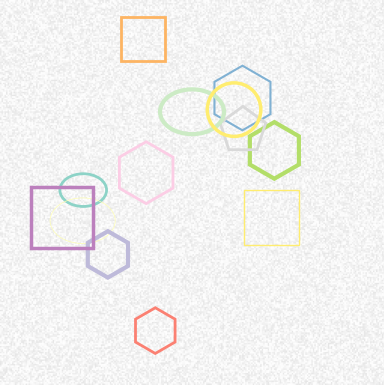[{"shape": "oval", "thickness": 2, "radius": 0.3, "center": [0.216, 0.506]}, {"shape": "oval", "thickness": 0.5, "radius": 0.42, "center": [0.215, 0.427]}, {"shape": "hexagon", "thickness": 3, "radius": 0.3, "center": [0.28, 0.339]}, {"shape": "hexagon", "thickness": 2, "radius": 0.3, "center": [0.403, 0.141]}, {"shape": "hexagon", "thickness": 1.5, "radius": 0.42, "center": [0.63, 0.745]}, {"shape": "square", "thickness": 2, "radius": 0.29, "center": [0.372, 0.898]}, {"shape": "hexagon", "thickness": 3, "radius": 0.37, "center": [0.713, 0.609]}, {"shape": "hexagon", "thickness": 2, "radius": 0.4, "center": [0.38, 0.551]}, {"shape": "pentagon", "thickness": 2, "radius": 0.31, "center": [0.631, 0.661]}, {"shape": "square", "thickness": 2.5, "radius": 0.4, "center": [0.161, 0.435]}, {"shape": "oval", "thickness": 3, "radius": 0.42, "center": [0.499, 0.71]}, {"shape": "circle", "thickness": 2.5, "radius": 0.35, "center": [0.608, 0.715]}, {"shape": "square", "thickness": 1, "radius": 0.36, "center": [0.706, 0.434]}]